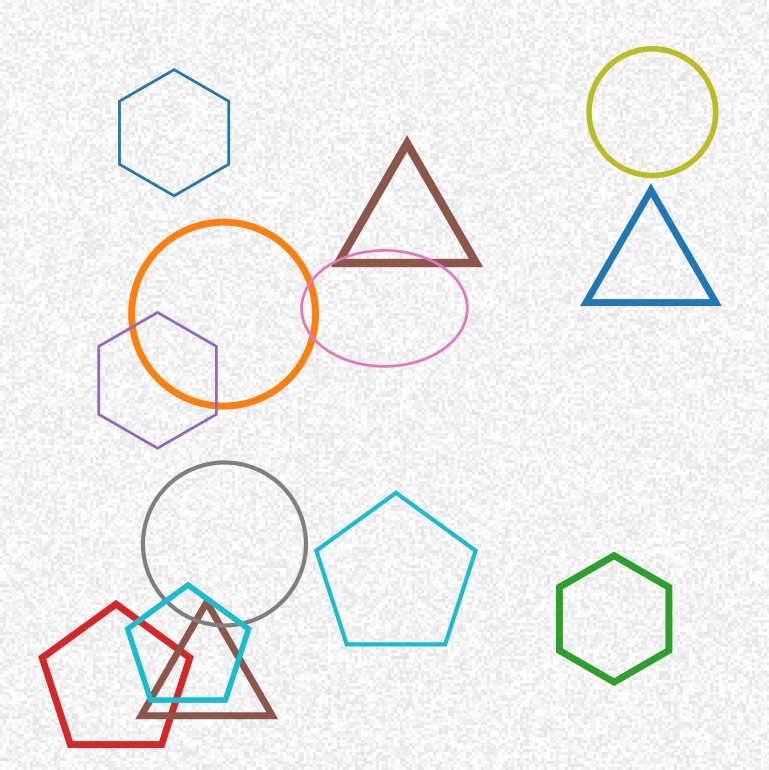[{"shape": "hexagon", "thickness": 1, "radius": 0.41, "center": [0.226, 0.828]}, {"shape": "triangle", "thickness": 2.5, "radius": 0.49, "center": [0.845, 0.656]}, {"shape": "circle", "thickness": 2.5, "radius": 0.6, "center": [0.29, 0.592]}, {"shape": "hexagon", "thickness": 2.5, "radius": 0.41, "center": [0.798, 0.196]}, {"shape": "pentagon", "thickness": 2.5, "radius": 0.5, "center": [0.151, 0.115]}, {"shape": "hexagon", "thickness": 1, "radius": 0.44, "center": [0.205, 0.506]}, {"shape": "triangle", "thickness": 3, "radius": 0.52, "center": [0.529, 0.71]}, {"shape": "triangle", "thickness": 2.5, "radius": 0.49, "center": [0.269, 0.12]}, {"shape": "oval", "thickness": 1, "radius": 0.54, "center": [0.499, 0.6]}, {"shape": "circle", "thickness": 1.5, "radius": 0.53, "center": [0.292, 0.294]}, {"shape": "circle", "thickness": 2, "radius": 0.41, "center": [0.847, 0.854]}, {"shape": "pentagon", "thickness": 2, "radius": 0.41, "center": [0.244, 0.158]}, {"shape": "pentagon", "thickness": 1.5, "radius": 0.54, "center": [0.514, 0.251]}]